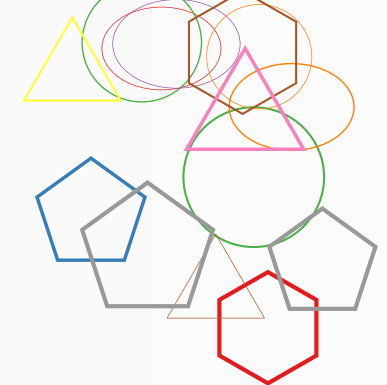[{"shape": "oval", "thickness": 0.5, "radius": 0.77, "center": [0.417, 0.874]}, {"shape": "hexagon", "thickness": 3, "radius": 0.72, "center": [0.691, 0.149]}, {"shape": "pentagon", "thickness": 2.5, "radius": 0.73, "center": [0.235, 0.443]}, {"shape": "circle", "thickness": 1.5, "radius": 0.91, "center": [0.655, 0.54]}, {"shape": "circle", "thickness": 1, "radius": 0.77, "center": [0.366, 0.889]}, {"shape": "oval", "thickness": 0.5, "radius": 0.82, "center": [0.455, 0.886]}, {"shape": "oval", "thickness": 1, "radius": 0.81, "center": [0.753, 0.722]}, {"shape": "circle", "thickness": 0.5, "radius": 0.68, "center": [0.669, 0.853]}, {"shape": "triangle", "thickness": 1.5, "radius": 0.72, "center": [0.187, 0.811]}, {"shape": "hexagon", "thickness": 1.5, "radius": 0.8, "center": [0.626, 0.864]}, {"shape": "triangle", "thickness": 0.5, "radius": 0.73, "center": [0.557, 0.246]}, {"shape": "triangle", "thickness": 2.5, "radius": 0.87, "center": [0.633, 0.7]}, {"shape": "pentagon", "thickness": 3, "radius": 0.72, "center": [0.832, 0.314]}, {"shape": "pentagon", "thickness": 3, "radius": 0.89, "center": [0.381, 0.348]}]